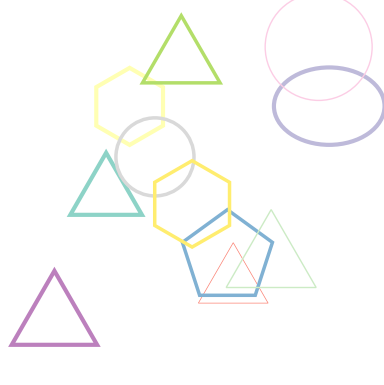[{"shape": "triangle", "thickness": 3, "radius": 0.54, "center": [0.276, 0.496]}, {"shape": "hexagon", "thickness": 3, "radius": 0.5, "center": [0.337, 0.724]}, {"shape": "oval", "thickness": 3, "radius": 0.72, "center": [0.855, 0.724]}, {"shape": "triangle", "thickness": 0.5, "radius": 0.52, "center": [0.606, 0.265]}, {"shape": "pentagon", "thickness": 2.5, "radius": 0.61, "center": [0.591, 0.332]}, {"shape": "triangle", "thickness": 2.5, "radius": 0.58, "center": [0.471, 0.843]}, {"shape": "circle", "thickness": 1, "radius": 0.69, "center": [0.828, 0.878]}, {"shape": "circle", "thickness": 2.5, "radius": 0.51, "center": [0.403, 0.592]}, {"shape": "triangle", "thickness": 3, "radius": 0.64, "center": [0.141, 0.168]}, {"shape": "triangle", "thickness": 1, "radius": 0.67, "center": [0.704, 0.321]}, {"shape": "hexagon", "thickness": 2.5, "radius": 0.56, "center": [0.499, 0.47]}]